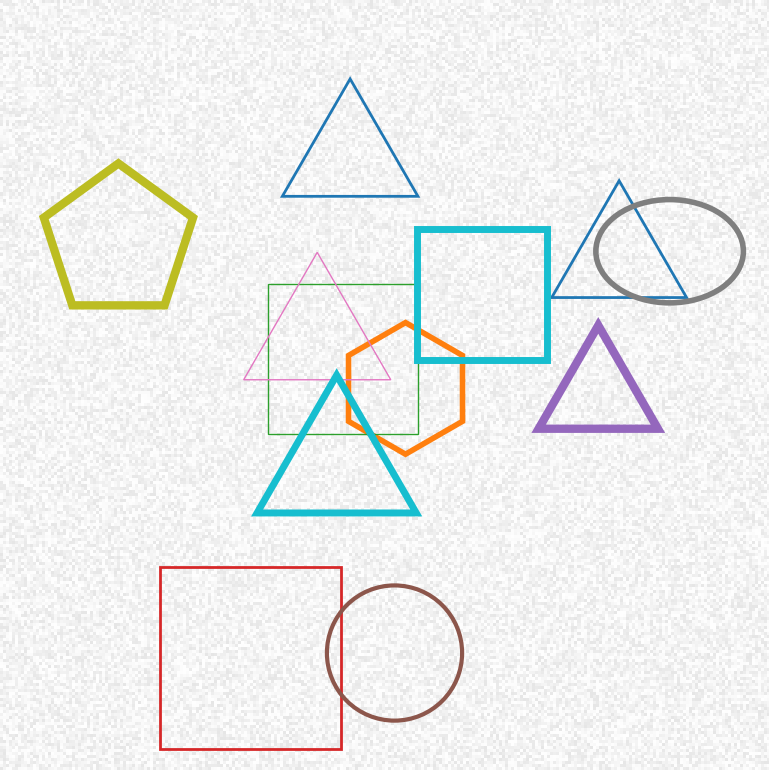[{"shape": "triangle", "thickness": 1, "radius": 0.51, "center": [0.804, 0.664]}, {"shape": "triangle", "thickness": 1, "radius": 0.51, "center": [0.455, 0.796]}, {"shape": "hexagon", "thickness": 2, "radius": 0.43, "center": [0.527, 0.496]}, {"shape": "square", "thickness": 0.5, "radius": 0.49, "center": [0.446, 0.534]}, {"shape": "square", "thickness": 1, "radius": 0.59, "center": [0.326, 0.145]}, {"shape": "triangle", "thickness": 3, "radius": 0.45, "center": [0.777, 0.488]}, {"shape": "circle", "thickness": 1.5, "radius": 0.44, "center": [0.512, 0.152]}, {"shape": "triangle", "thickness": 0.5, "radius": 0.55, "center": [0.412, 0.562]}, {"shape": "oval", "thickness": 2, "radius": 0.48, "center": [0.87, 0.674]}, {"shape": "pentagon", "thickness": 3, "radius": 0.51, "center": [0.154, 0.686]}, {"shape": "triangle", "thickness": 2.5, "radius": 0.6, "center": [0.437, 0.393]}, {"shape": "square", "thickness": 2.5, "radius": 0.42, "center": [0.626, 0.618]}]